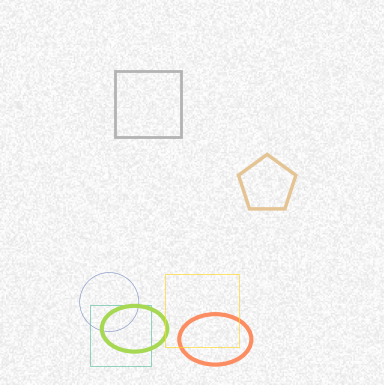[{"shape": "square", "thickness": 0.5, "radius": 0.39, "center": [0.313, 0.129]}, {"shape": "oval", "thickness": 3, "radius": 0.47, "center": [0.559, 0.119]}, {"shape": "circle", "thickness": 0.5, "radius": 0.38, "center": [0.284, 0.215]}, {"shape": "oval", "thickness": 3, "radius": 0.42, "center": [0.349, 0.146]}, {"shape": "square", "thickness": 0.5, "radius": 0.48, "center": [0.524, 0.194]}, {"shape": "pentagon", "thickness": 2.5, "radius": 0.39, "center": [0.694, 0.521]}, {"shape": "square", "thickness": 2, "radius": 0.43, "center": [0.384, 0.73]}]